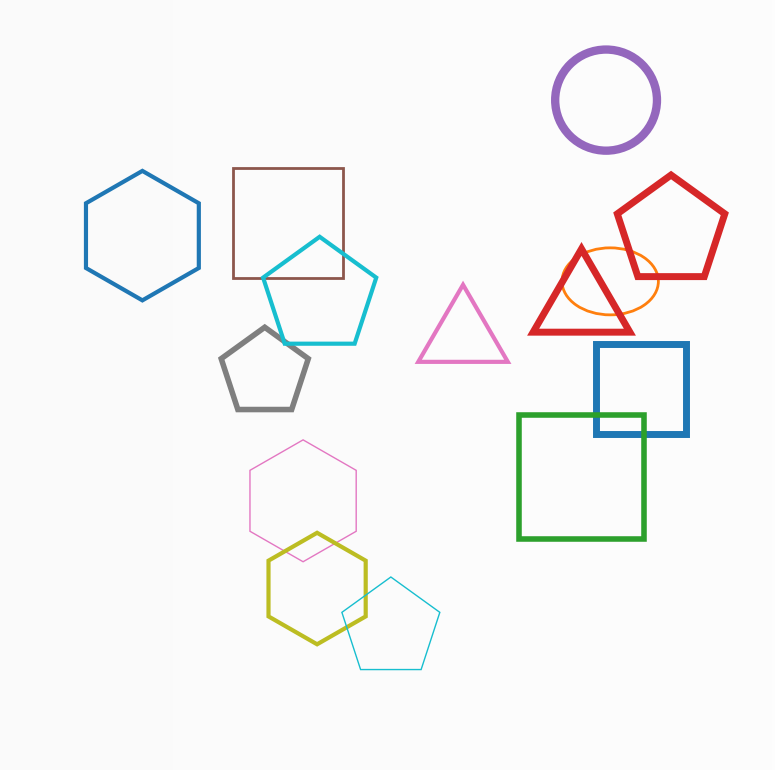[{"shape": "hexagon", "thickness": 1.5, "radius": 0.42, "center": [0.184, 0.694]}, {"shape": "square", "thickness": 2.5, "radius": 0.29, "center": [0.827, 0.495]}, {"shape": "oval", "thickness": 1, "radius": 0.31, "center": [0.787, 0.635]}, {"shape": "square", "thickness": 2, "radius": 0.4, "center": [0.751, 0.38]}, {"shape": "pentagon", "thickness": 2.5, "radius": 0.36, "center": [0.866, 0.7]}, {"shape": "triangle", "thickness": 2.5, "radius": 0.36, "center": [0.75, 0.605]}, {"shape": "circle", "thickness": 3, "radius": 0.33, "center": [0.782, 0.87]}, {"shape": "square", "thickness": 1, "radius": 0.36, "center": [0.372, 0.71]}, {"shape": "hexagon", "thickness": 0.5, "radius": 0.4, "center": [0.391, 0.35]}, {"shape": "triangle", "thickness": 1.5, "radius": 0.33, "center": [0.597, 0.563]}, {"shape": "pentagon", "thickness": 2, "radius": 0.3, "center": [0.342, 0.516]}, {"shape": "hexagon", "thickness": 1.5, "radius": 0.36, "center": [0.409, 0.236]}, {"shape": "pentagon", "thickness": 0.5, "radius": 0.33, "center": [0.504, 0.184]}, {"shape": "pentagon", "thickness": 1.5, "radius": 0.38, "center": [0.412, 0.616]}]